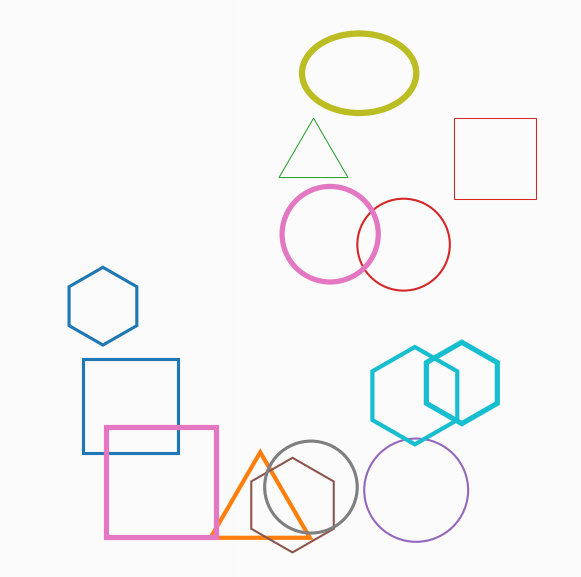[{"shape": "hexagon", "thickness": 1.5, "radius": 0.34, "center": [0.177, 0.469]}, {"shape": "square", "thickness": 1.5, "radius": 0.41, "center": [0.224, 0.296]}, {"shape": "triangle", "thickness": 2, "radius": 0.49, "center": [0.448, 0.117]}, {"shape": "triangle", "thickness": 0.5, "radius": 0.34, "center": [0.539, 0.726]}, {"shape": "square", "thickness": 0.5, "radius": 0.35, "center": [0.852, 0.725]}, {"shape": "circle", "thickness": 1, "radius": 0.4, "center": [0.694, 0.575]}, {"shape": "circle", "thickness": 1, "radius": 0.45, "center": [0.716, 0.15]}, {"shape": "hexagon", "thickness": 1, "radius": 0.41, "center": [0.503, 0.124]}, {"shape": "square", "thickness": 2.5, "radius": 0.47, "center": [0.277, 0.164]}, {"shape": "circle", "thickness": 2.5, "radius": 0.41, "center": [0.568, 0.594]}, {"shape": "circle", "thickness": 1.5, "radius": 0.4, "center": [0.535, 0.156]}, {"shape": "oval", "thickness": 3, "radius": 0.49, "center": [0.618, 0.872]}, {"shape": "hexagon", "thickness": 2.5, "radius": 0.35, "center": [0.795, 0.336]}, {"shape": "hexagon", "thickness": 2, "radius": 0.42, "center": [0.714, 0.314]}]